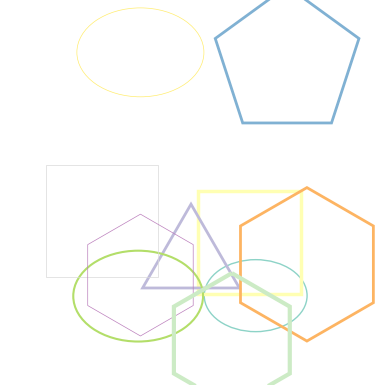[{"shape": "oval", "thickness": 1, "radius": 0.67, "center": [0.664, 0.232]}, {"shape": "square", "thickness": 2.5, "radius": 0.67, "center": [0.648, 0.371]}, {"shape": "triangle", "thickness": 2, "radius": 0.73, "center": [0.496, 0.325]}, {"shape": "pentagon", "thickness": 2, "radius": 0.98, "center": [0.746, 0.839]}, {"shape": "hexagon", "thickness": 2, "radius": 1.0, "center": [0.797, 0.313]}, {"shape": "oval", "thickness": 1.5, "radius": 0.84, "center": [0.359, 0.231]}, {"shape": "square", "thickness": 0.5, "radius": 0.73, "center": [0.265, 0.425]}, {"shape": "hexagon", "thickness": 0.5, "radius": 0.79, "center": [0.365, 0.286]}, {"shape": "hexagon", "thickness": 3, "radius": 0.87, "center": [0.602, 0.117]}, {"shape": "oval", "thickness": 0.5, "radius": 0.82, "center": [0.365, 0.864]}]